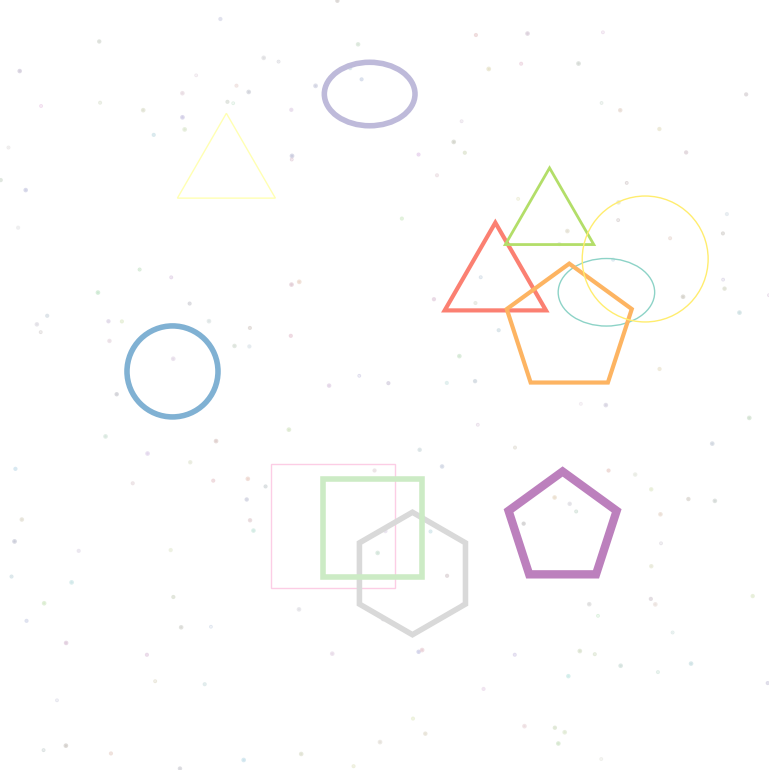[{"shape": "oval", "thickness": 0.5, "radius": 0.31, "center": [0.788, 0.62]}, {"shape": "triangle", "thickness": 0.5, "radius": 0.37, "center": [0.294, 0.779]}, {"shape": "oval", "thickness": 2, "radius": 0.29, "center": [0.48, 0.878]}, {"shape": "triangle", "thickness": 1.5, "radius": 0.38, "center": [0.643, 0.635]}, {"shape": "circle", "thickness": 2, "radius": 0.3, "center": [0.224, 0.518]}, {"shape": "pentagon", "thickness": 1.5, "radius": 0.43, "center": [0.739, 0.572]}, {"shape": "triangle", "thickness": 1, "radius": 0.33, "center": [0.714, 0.716]}, {"shape": "square", "thickness": 0.5, "radius": 0.4, "center": [0.432, 0.317]}, {"shape": "hexagon", "thickness": 2, "radius": 0.4, "center": [0.536, 0.255]}, {"shape": "pentagon", "thickness": 3, "radius": 0.37, "center": [0.731, 0.314]}, {"shape": "square", "thickness": 2, "radius": 0.32, "center": [0.484, 0.314]}, {"shape": "circle", "thickness": 0.5, "radius": 0.41, "center": [0.838, 0.664]}]